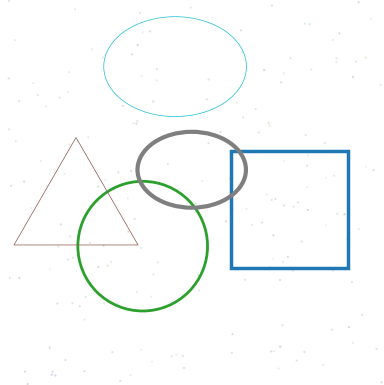[{"shape": "square", "thickness": 2.5, "radius": 0.76, "center": [0.752, 0.455]}, {"shape": "circle", "thickness": 2, "radius": 0.84, "center": [0.371, 0.361]}, {"shape": "triangle", "thickness": 0.5, "radius": 0.93, "center": [0.197, 0.457]}, {"shape": "oval", "thickness": 3, "radius": 0.7, "center": [0.498, 0.559]}, {"shape": "oval", "thickness": 0.5, "radius": 0.93, "center": [0.455, 0.827]}]